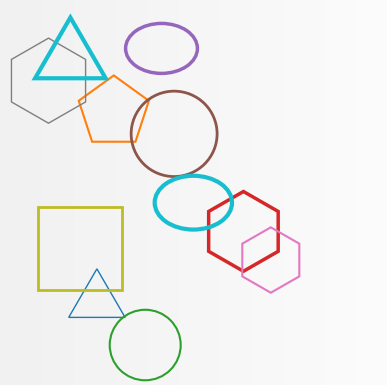[{"shape": "triangle", "thickness": 1, "radius": 0.42, "center": [0.25, 0.218]}, {"shape": "pentagon", "thickness": 1.5, "radius": 0.48, "center": [0.294, 0.709]}, {"shape": "circle", "thickness": 1.5, "radius": 0.46, "center": [0.375, 0.104]}, {"shape": "hexagon", "thickness": 2.5, "radius": 0.52, "center": [0.628, 0.399]}, {"shape": "oval", "thickness": 2.5, "radius": 0.46, "center": [0.417, 0.874]}, {"shape": "circle", "thickness": 2, "radius": 0.55, "center": [0.449, 0.652]}, {"shape": "hexagon", "thickness": 1.5, "radius": 0.42, "center": [0.699, 0.325]}, {"shape": "hexagon", "thickness": 1, "radius": 0.55, "center": [0.125, 0.79]}, {"shape": "square", "thickness": 2, "radius": 0.54, "center": [0.206, 0.354]}, {"shape": "triangle", "thickness": 3, "radius": 0.53, "center": [0.182, 0.849]}, {"shape": "oval", "thickness": 3, "radius": 0.5, "center": [0.499, 0.474]}]